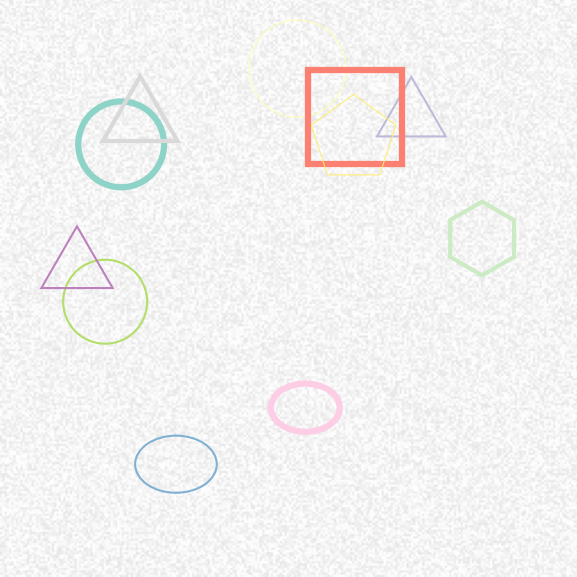[{"shape": "circle", "thickness": 3, "radius": 0.37, "center": [0.21, 0.749]}, {"shape": "circle", "thickness": 0.5, "radius": 0.42, "center": [0.515, 0.88]}, {"shape": "triangle", "thickness": 1, "radius": 0.34, "center": [0.712, 0.797]}, {"shape": "square", "thickness": 3, "radius": 0.41, "center": [0.615, 0.797]}, {"shape": "oval", "thickness": 1, "radius": 0.35, "center": [0.305, 0.195]}, {"shape": "circle", "thickness": 1, "radius": 0.36, "center": [0.182, 0.477]}, {"shape": "oval", "thickness": 3, "radius": 0.3, "center": [0.529, 0.293]}, {"shape": "triangle", "thickness": 2, "radius": 0.37, "center": [0.243, 0.792]}, {"shape": "triangle", "thickness": 1, "radius": 0.36, "center": [0.133, 0.536]}, {"shape": "hexagon", "thickness": 2, "radius": 0.32, "center": [0.835, 0.586]}, {"shape": "pentagon", "thickness": 0.5, "radius": 0.39, "center": [0.612, 0.759]}]